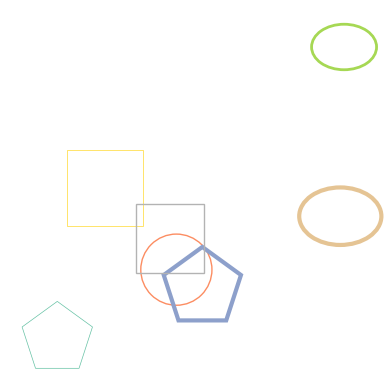[{"shape": "pentagon", "thickness": 0.5, "radius": 0.48, "center": [0.149, 0.121]}, {"shape": "circle", "thickness": 1, "radius": 0.46, "center": [0.458, 0.3]}, {"shape": "pentagon", "thickness": 3, "radius": 0.53, "center": [0.526, 0.253]}, {"shape": "oval", "thickness": 2, "radius": 0.42, "center": [0.894, 0.878]}, {"shape": "square", "thickness": 0.5, "radius": 0.5, "center": [0.272, 0.512]}, {"shape": "oval", "thickness": 3, "radius": 0.53, "center": [0.884, 0.438]}, {"shape": "square", "thickness": 1, "radius": 0.45, "center": [0.442, 0.38]}]